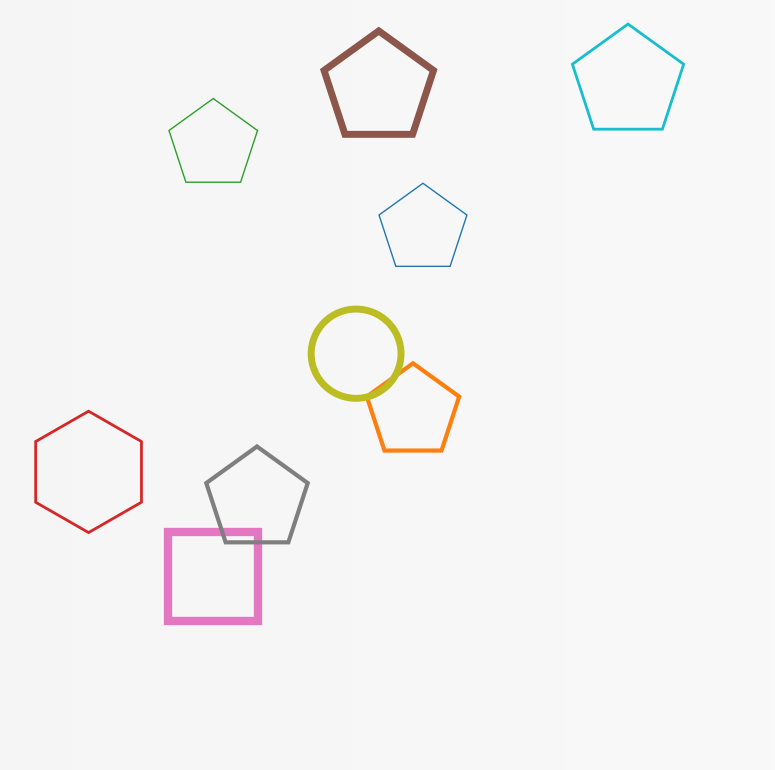[{"shape": "pentagon", "thickness": 0.5, "radius": 0.3, "center": [0.546, 0.702]}, {"shape": "pentagon", "thickness": 1.5, "radius": 0.31, "center": [0.533, 0.466]}, {"shape": "pentagon", "thickness": 0.5, "radius": 0.3, "center": [0.275, 0.812]}, {"shape": "hexagon", "thickness": 1, "radius": 0.39, "center": [0.114, 0.387]}, {"shape": "pentagon", "thickness": 2.5, "radius": 0.37, "center": [0.489, 0.886]}, {"shape": "square", "thickness": 3, "radius": 0.29, "center": [0.275, 0.251]}, {"shape": "pentagon", "thickness": 1.5, "radius": 0.34, "center": [0.332, 0.351]}, {"shape": "circle", "thickness": 2.5, "radius": 0.29, "center": [0.459, 0.541]}, {"shape": "pentagon", "thickness": 1, "radius": 0.38, "center": [0.81, 0.893]}]